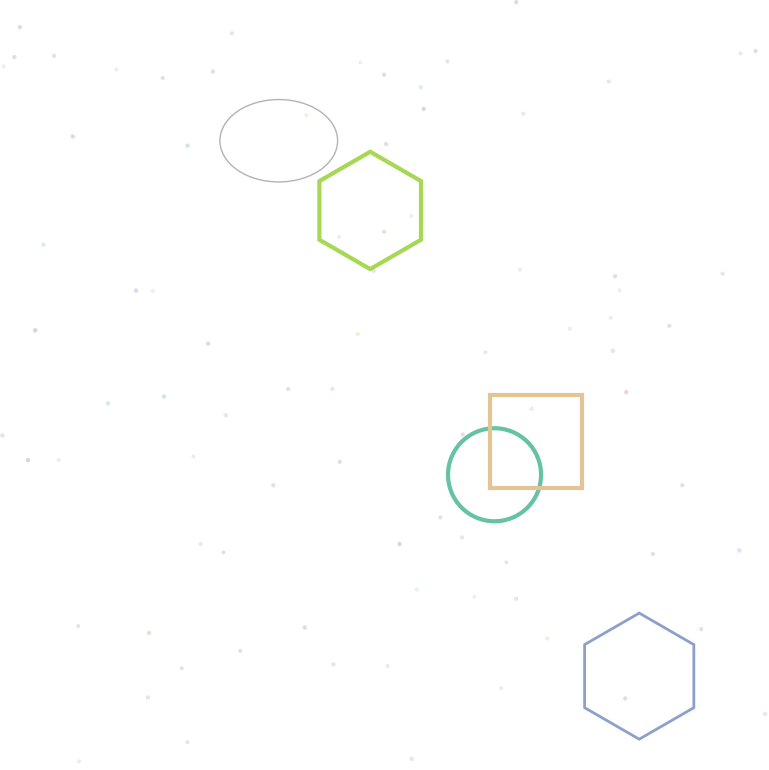[{"shape": "circle", "thickness": 1.5, "radius": 0.3, "center": [0.642, 0.383]}, {"shape": "hexagon", "thickness": 1, "radius": 0.41, "center": [0.83, 0.122]}, {"shape": "hexagon", "thickness": 1.5, "radius": 0.38, "center": [0.481, 0.727]}, {"shape": "square", "thickness": 1.5, "radius": 0.3, "center": [0.696, 0.427]}, {"shape": "oval", "thickness": 0.5, "radius": 0.38, "center": [0.362, 0.817]}]